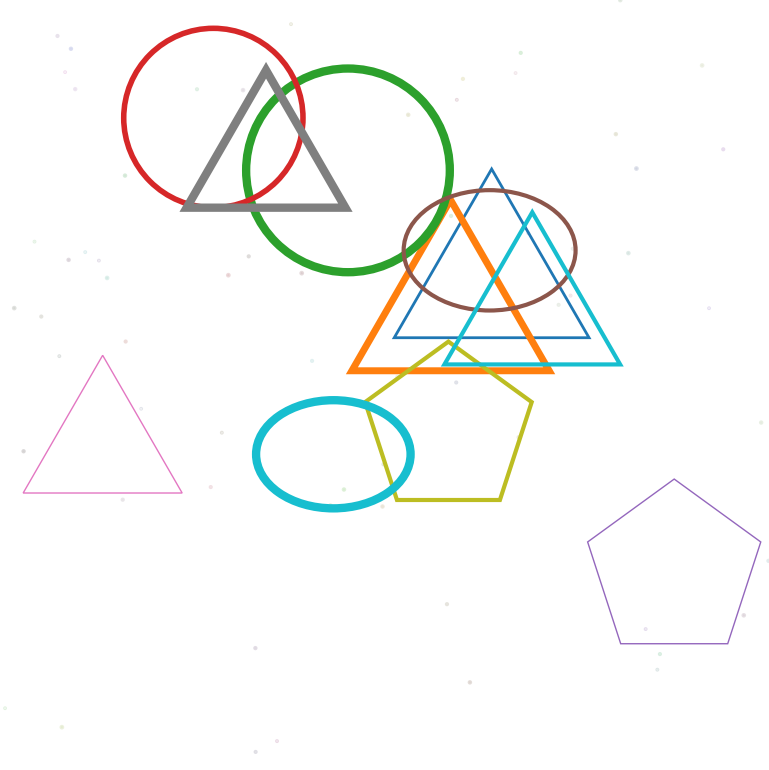[{"shape": "triangle", "thickness": 1, "radius": 0.73, "center": [0.638, 0.634]}, {"shape": "triangle", "thickness": 2.5, "radius": 0.74, "center": [0.585, 0.592]}, {"shape": "circle", "thickness": 3, "radius": 0.66, "center": [0.452, 0.779]}, {"shape": "circle", "thickness": 2, "radius": 0.58, "center": [0.277, 0.847]}, {"shape": "pentagon", "thickness": 0.5, "radius": 0.59, "center": [0.876, 0.26]}, {"shape": "oval", "thickness": 1.5, "radius": 0.56, "center": [0.636, 0.675]}, {"shape": "triangle", "thickness": 0.5, "radius": 0.6, "center": [0.133, 0.419]}, {"shape": "triangle", "thickness": 3, "radius": 0.59, "center": [0.346, 0.79]}, {"shape": "pentagon", "thickness": 1.5, "radius": 0.57, "center": [0.582, 0.443]}, {"shape": "oval", "thickness": 3, "radius": 0.5, "center": [0.433, 0.41]}, {"shape": "triangle", "thickness": 1.5, "radius": 0.66, "center": [0.691, 0.593]}]